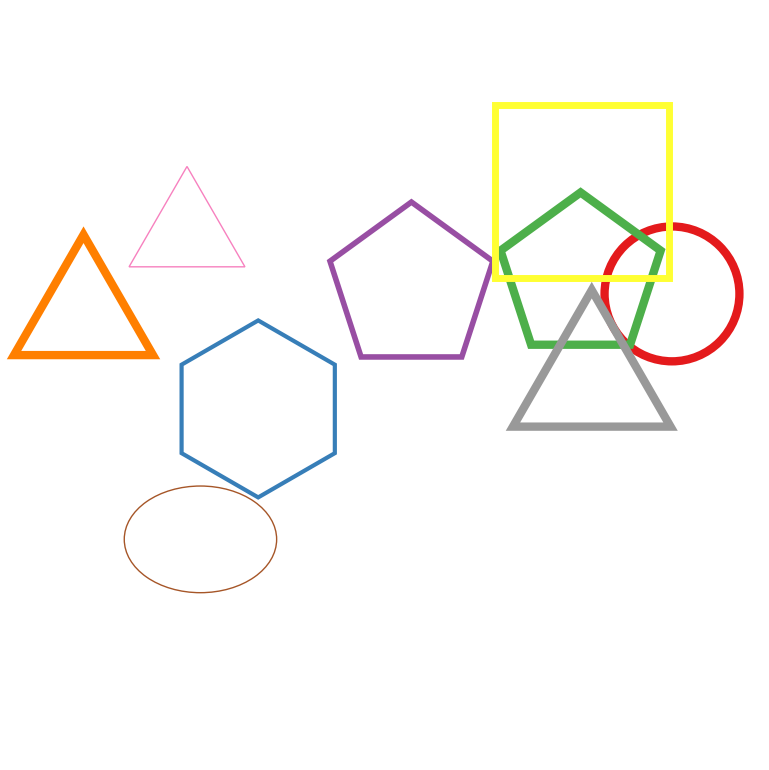[{"shape": "circle", "thickness": 3, "radius": 0.44, "center": [0.873, 0.618]}, {"shape": "hexagon", "thickness": 1.5, "radius": 0.57, "center": [0.335, 0.469]}, {"shape": "pentagon", "thickness": 3, "radius": 0.55, "center": [0.754, 0.641]}, {"shape": "pentagon", "thickness": 2, "radius": 0.56, "center": [0.534, 0.626]}, {"shape": "triangle", "thickness": 3, "radius": 0.52, "center": [0.108, 0.591]}, {"shape": "square", "thickness": 2.5, "radius": 0.56, "center": [0.756, 0.751]}, {"shape": "oval", "thickness": 0.5, "radius": 0.49, "center": [0.26, 0.3]}, {"shape": "triangle", "thickness": 0.5, "radius": 0.43, "center": [0.243, 0.697]}, {"shape": "triangle", "thickness": 3, "radius": 0.59, "center": [0.769, 0.505]}]